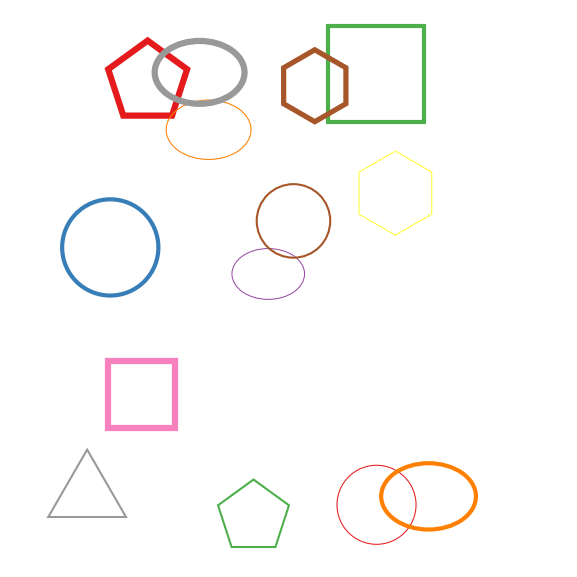[{"shape": "circle", "thickness": 0.5, "radius": 0.34, "center": [0.652, 0.125]}, {"shape": "pentagon", "thickness": 3, "radius": 0.36, "center": [0.256, 0.857]}, {"shape": "circle", "thickness": 2, "radius": 0.42, "center": [0.191, 0.571]}, {"shape": "square", "thickness": 2, "radius": 0.42, "center": [0.651, 0.87]}, {"shape": "pentagon", "thickness": 1, "radius": 0.32, "center": [0.439, 0.104]}, {"shape": "oval", "thickness": 0.5, "radius": 0.31, "center": [0.465, 0.525]}, {"shape": "oval", "thickness": 2, "radius": 0.41, "center": [0.742, 0.14]}, {"shape": "oval", "thickness": 0.5, "radius": 0.37, "center": [0.361, 0.774]}, {"shape": "hexagon", "thickness": 0.5, "radius": 0.36, "center": [0.685, 0.665]}, {"shape": "circle", "thickness": 1, "radius": 0.32, "center": [0.508, 0.617]}, {"shape": "hexagon", "thickness": 2.5, "radius": 0.31, "center": [0.545, 0.851]}, {"shape": "square", "thickness": 3, "radius": 0.29, "center": [0.245, 0.316]}, {"shape": "triangle", "thickness": 1, "radius": 0.39, "center": [0.151, 0.143]}, {"shape": "oval", "thickness": 3, "radius": 0.39, "center": [0.346, 0.874]}]